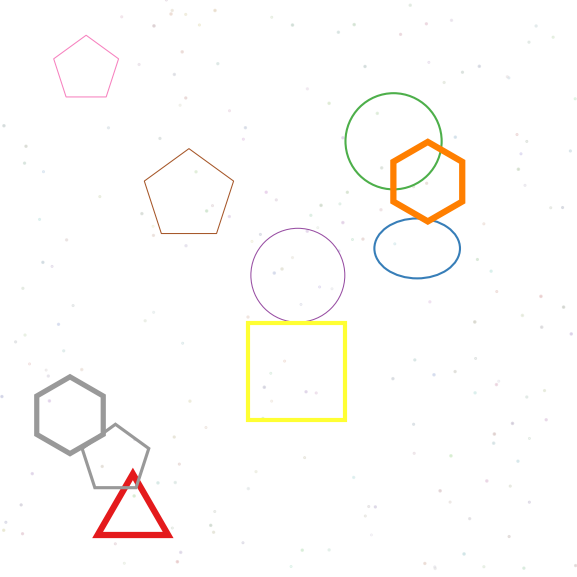[{"shape": "triangle", "thickness": 3, "radius": 0.35, "center": [0.23, 0.108]}, {"shape": "oval", "thickness": 1, "radius": 0.37, "center": [0.722, 0.569]}, {"shape": "circle", "thickness": 1, "radius": 0.42, "center": [0.682, 0.754]}, {"shape": "circle", "thickness": 0.5, "radius": 0.41, "center": [0.516, 0.522]}, {"shape": "hexagon", "thickness": 3, "radius": 0.34, "center": [0.741, 0.685]}, {"shape": "square", "thickness": 2, "radius": 0.42, "center": [0.513, 0.356]}, {"shape": "pentagon", "thickness": 0.5, "radius": 0.41, "center": [0.327, 0.66]}, {"shape": "pentagon", "thickness": 0.5, "radius": 0.3, "center": [0.149, 0.879]}, {"shape": "hexagon", "thickness": 2.5, "radius": 0.33, "center": [0.121, 0.28]}, {"shape": "pentagon", "thickness": 1.5, "radius": 0.3, "center": [0.2, 0.204]}]